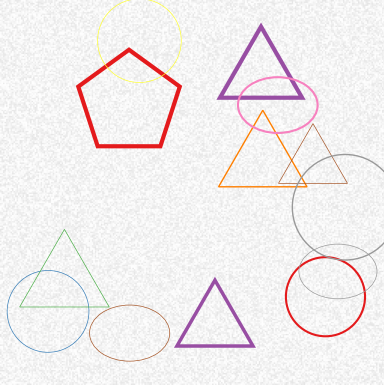[{"shape": "pentagon", "thickness": 3, "radius": 0.69, "center": [0.335, 0.732]}, {"shape": "circle", "thickness": 1.5, "radius": 0.51, "center": [0.845, 0.229]}, {"shape": "circle", "thickness": 0.5, "radius": 0.53, "center": [0.125, 0.191]}, {"shape": "triangle", "thickness": 0.5, "radius": 0.67, "center": [0.167, 0.27]}, {"shape": "triangle", "thickness": 2.5, "radius": 0.57, "center": [0.558, 0.158]}, {"shape": "triangle", "thickness": 3, "radius": 0.62, "center": [0.678, 0.808]}, {"shape": "triangle", "thickness": 1, "radius": 0.66, "center": [0.683, 0.581]}, {"shape": "circle", "thickness": 0.5, "radius": 0.54, "center": [0.362, 0.894]}, {"shape": "triangle", "thickness": 0.5, "radius": 0.52, "center": [0.813, 0.575]}, {"shape": "oval", "thickness": 0.5, "radius": 0.52, "center": [0.337, 0.135]}, {"shape": "oval", "thickness": 1.5, "radius": 0.52, "center": [0.722, 0.727]}, {"shape": "circle", "thickness": 1, "radius": 0.69, "center": [0.896, 0.462]}, {"shape": "oval", "thickness": 0.5, "radius": 0.51, "center": [0.878, 0.295]}]